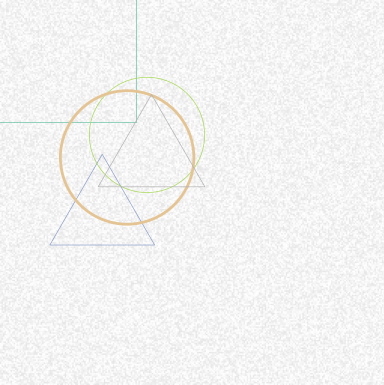[{"shape": "square", "thickness": 0.5, "radius": 0.89, "center": [0.176, 0.862]}, {"shape": "triangle", "thickness": 0.5, "radius": 0.79, "center": [0.266, 0.442]}, {"shape": "circle", "thickness": 0.5, "radius": 0.75, "center": [0.382, 0.65]}, {"shape": "circle", "thickness": 2, "radius": 0.87, "center": [0.33, 0.591]}, {"shape": "triangle", "thickness": 0.5, "radius": 0.8, "center": [0.394, 0.595]}]